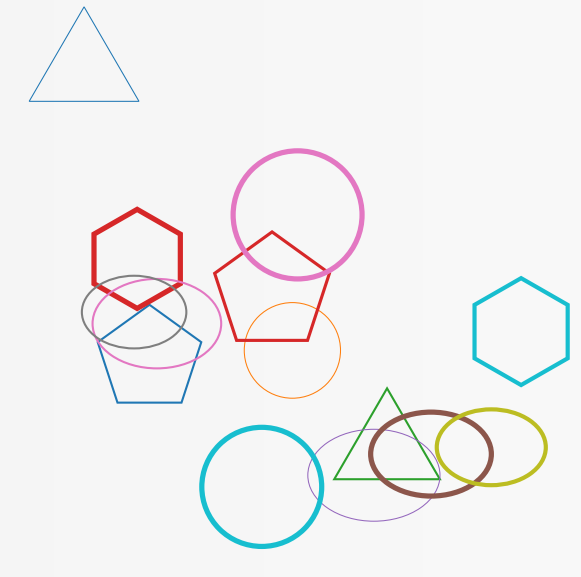[{"shape": "pentagon", "thickness": 1, "radius": 0.47, "center": [0.257, 0.378]}, {"shape": "triangle", "thickness": 0.5, "radius": 0.55, "center": [0.145, 0.878]}, {"shape": "circle", "thickness": 0.5, "radius": 0.41, "center": [0.503, 0.392]}, {"shape": "triangle", "thickness": 1, "radius": 0.52, "center": [0.666, 0.222]}, {"shape": "pentagon", "thickness": 1.5, "radius": 0.52, "center": [0.468, 0.494]}, {"shape": "hexagon", "thickness": 2.5, "radius": 0.43, "center": [0.236, 0.551]}, {"shape": "oval", "thickness": 0.5, "radius": 0.57, "center": [0.643, 0.176]}, {"shape": "oval", "thickness": 2.5, "radius": 0.52, "center": [0.742, 0.213]}, {"shape": "oval", "thickness": 1, "radius": 0.55, "center": [0.27, 0.439]}, {"shape": "circle", "thickness": 2.5, "radius": 0.55, "center": [0.512, 0.627]}, {"shape": "oval", "thickness": 1, "radius": 0.45, "center": [0.231, 0.459]}, {"shape": "oval", "thickness": 2, "radius": 0.47, "center": [0.845, 0.225]}, {"shape": "hexagon", "thickness": 2, "radius": 0.46, "center": [0.897, 0.425]}, {"shape": "circle", "thickness": 2.5, "radius": 0.52, "center": [0.45, 0.156]}]